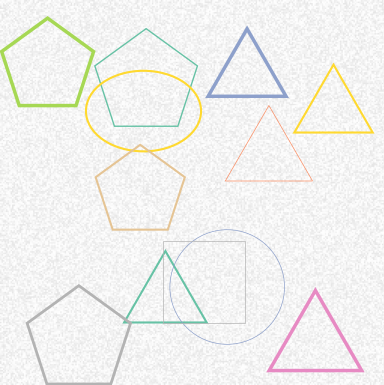[{"shape": "triangle", "thickness": 1.5, "radius": 0.62, "center": [0.43, 0.224]}, {"shape": "pentagon", "thickness": 1, "radius": 0.7, "center": [0.38, 0.785]}, {"shape": "triangle", "thickness": 0.5, "radius": 0.65, "center": [0.698, 0.595]}, {"shape": "circle", "thickness": 0.5, "radius": 0.74, "center": [0.59, 0.255]}, {"shape": "triangle", "thickness": 2.5, "radius": 0.58, "center": [0.642, 0.808]}, {"shape": "triangle", "thickness": 2.5, "radius": 0.69, "center": [0.819, 0.107]}, {"shape": "pentagon", "thickness": 2.5, "radius": 0.63, "center": [0.124, 0.827]}, {"shape": "oval", "thickness": 1.5, "radius": 0.75, "center": [0.373, 0.712]}, {"shape": "triangle", "thickness": 1.5, "radius": 0.59, "center": [0.866, 0.715]}, {"shape": "pentagon", "thickness": 1.5, "radius": 0.61, "center": [0.364, 0.502]}, {"shape": "square", "thickness": 0.5, "radius": 0.53, "center": [0.531, 0.268]}, {"shape": "pentagon", "thickness": 2, "radius": 0.71, "center": [0.205, 0.117]}]